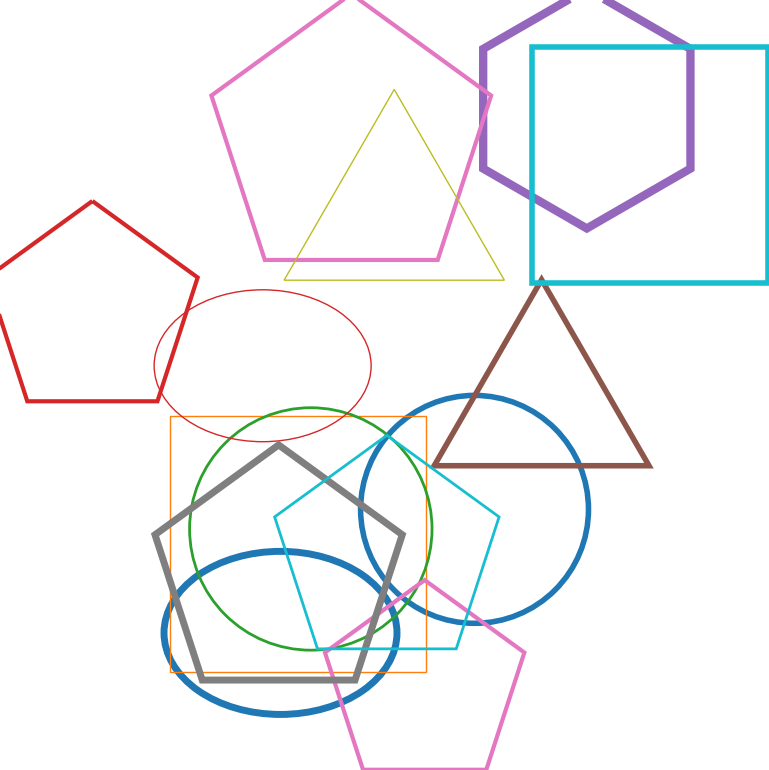[{"shape": "circle", "thickness": 2, "radius": 0.74, "center": [0.616, 0.339]}, {"shape": "oval", "thickness": 2.5, "radius": 0.76, "center": [0.364, 0.178]}, {"shape": "square", "thickness": 0.5, "radius": 0.83, "center": [0.386, 0.294]}, {"shape": "circle", "thickness": 1, "radius": 0.79, "center": [0.404, 0.313]}, {"shape": "pentagon", "thickness": 1.5, "radius": 0.72, "center": [0.12, 0.595]}, {"shape": "oval", "thickness": 0.5, "radius": 0.7, "center": [0.341, 0.525]}, {"shape": "hexagon", "thickness": 3, "radius": 0.78, "center": [0.762, 0.859]}, {"shape": "triangle", "thickness": 2, "radius": 0.81, "center": [0.703, 0.476]}, {"shape": "pentagon", "thickness": 1.5, "radius": 0.95, "center": [0.456, 0.817]}, {"shape": "pentagon", "thickness": 1.5, "radius": 0.68, "center": [0.552, 0.11]}, {"shape": "pentagon", "thickness": 2.5, "radius": 0.84, "center": [0.362, 0.253]}, {"shape": "triangle", "thickness": 0.5, "radius": 0.83, "center": [0.512, 0.719]}, {"shape": "pentagon", "thickness": 1, "radius": 0.77, "center": [0.502, 0.281]}, {"shape": "square", "thickness": 2, "radius": 0.76, "center": [0.844, 0.786]}]